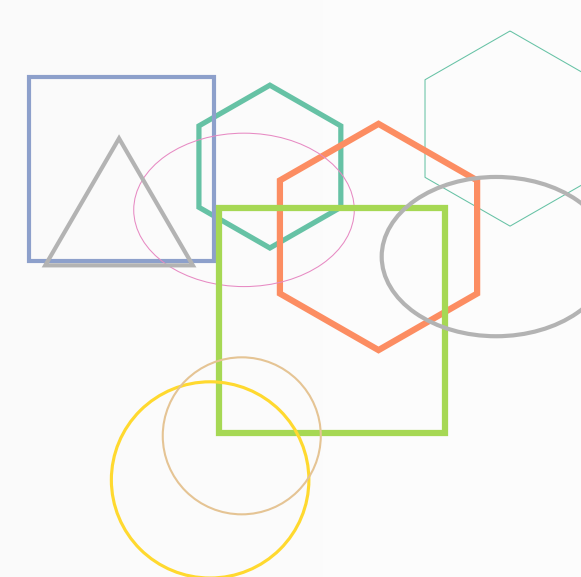[{"shape": "hexagon", "thickness": 2.5, "radius": 0.7, "center": [0.464, 0.711]}, {"shape": "hexagon", "thickness": 0.5, "radius": 0.84, "center": [0.878, 0.777]}, {"shape": "hexagon", "thickness": 3, "radius": 0.98, "center": [0.651, 0.589]}, {"shape": "square", "thickness": 2, "radius": 0.8, "center": [0.209, 0.707]}, {"shape": "oval", "thickness": 0.5, "radius": 0.95, "center": [0.42, 0.636]}, {"shape": "square", "thickness": 3, "radius": 0.97, "center": [0.571, 0.444]}, {"shape": "circle", "thickness": 1.5, "radius": 0.85, "center": [0.361, 0.168]}, {"shape": "circle", "thickness": 1, "radius": 0.68, "center": [0.416, 0.244]}, {"shape": "oval", "thickness": 2, "radius": 0.99, "center": [0.854, 0.555]}, {"shape": "triangle", "thickness": 2, "radius": 0.73, "center": [0.205, 0.613]}]